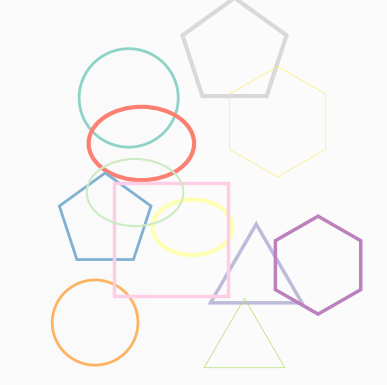[{"shape": "circle", "thickness": 2, "radius": 0.64, "center": [0.332, 0.746]}, {"shape": "oval", "thickness": 3, "radius": 0.52, "center": [0.497, 0.41]}, {"shape": "triangle", "thickness": 2.5, "radius": 0.68, "center": [0.661, 0.282]}, {"shape": "oval", "thickness": 3, "radius": 0.68, "center": [0.365, 0.627]}, {"shape": "pentagon", "thickness": 2, "radius": 0.62, "center": [0.271, 0.426]}, {"shape": "circle", "thickness": 2, "radius": 0.55, "center": [0.245, 0.162]}, {"shape": "triangle", "thickness": 0.5, "radius": 0.6, "center": [0.631, 0.105]}, {"shape": "square", "thickness": 2.5, "radius": 0.73, "center": [0.441, 0.378]}, {"shape": "pentagon", "thickness": 3, "radius": 0.71, "center": [0.605, 0.865]}, {"shape": "hexagon", "thickness": 2.5, "radius": 0.64, "center": [0.821, 0.311]}, {"shape": "oval", "thickness": 1.5, "radius": 0.62, "center": [0.349, 0.5]}, {"shape": "hexagon", "thickness": 0.5, "radius": 0.72, "center": [0.716, 0.684]}]